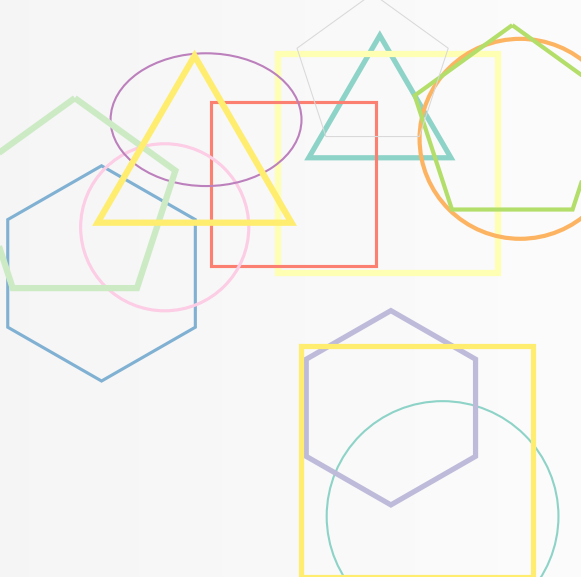[{"shape": "triangle", "thickness": 2.5, "radius": 0.71, "center": [0.653, 0.797]}, {"shape": "circle", "thickness": 1, "radius": 1.0, "center": [0.761, 0.105]}, {"shape": "square", "thickness": 3, "radius": 0.95, "center": [0.668, 0.716]}, {"shape": "hexagon", "thickness": 2.5, "radius": 0.84, "center": [0.673, 0.293]}, {"shape": "square", "thickness": 1.5, "radius": 0.71, "center": [0.505, 0.68]}, {"shape": "hexagon", "thickness": 1.5, "radius": 0.93, "center": [0.175, 0.526]}, {"shape": "circle", "thickness": 2, "radius": 0.87, "center": [0.895, 0.759]}, {"shape": "pentagon", "thickness": 2, "radius": 0.88, "center": [0.881, 0.779]}, {"shape": "circle", "thickness": 1.5, "radius": 0.72, "center": [0.283, 0.606]}, {"shape": "pentagon", "thickness": 0.5, "radius": 0.68, "center": [0.641, 0.873]}, {"shape": "oval", "thickness": 1, "radius": 0.82, "center": [0.354, 0.792]}, {"shape": "pentagon", "thickness": 3, "radius": 0.91, "center": [0.129, 0.647]}, {"shape": "square", "thickness": 2.5, "radius": 1.0, "center": [0.718, 0.2]}, {"shape": "triangle", "thickness": 3, "radius": 0.96, "center": [0.335, 0.71]}]